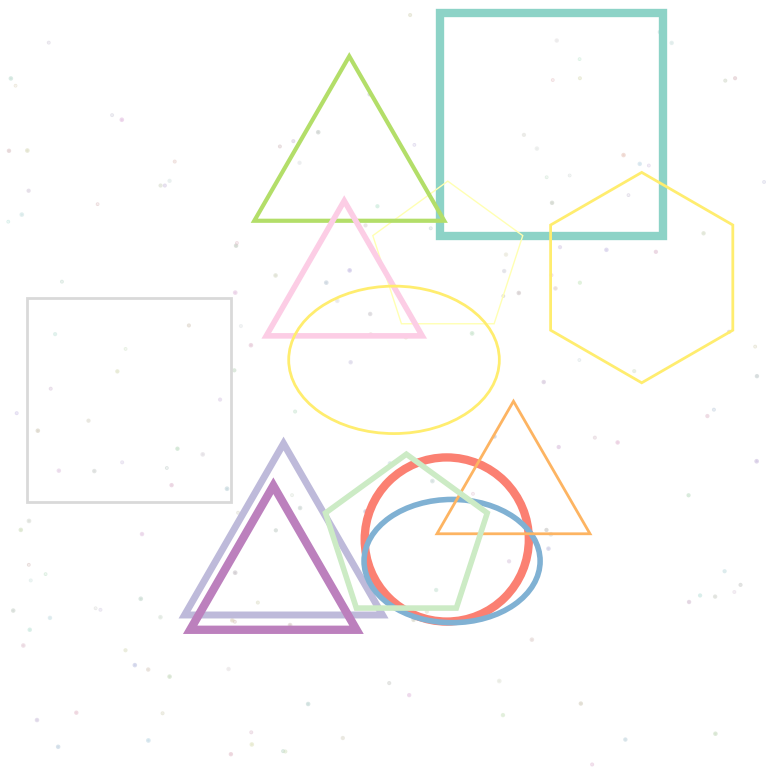[{"shape": "square", "thickness": 3, "radius": 0.72, "center": [0.716, 0.838]}, {"shape": "pentagon", "thickness": 0.5, "radius": 0.51, "center": [0.582, 0.662]}, {"shape": "triangle", "thickness": 2.5, "radius": 0.74, "center": [0.368, 0.276]}, {"shape": "circle", "thickness": 3, "radius": 0.53, "center": [0.58, 0.299]}, {"shape": "oval", "thickness": 2, "radius": 0.57, "center": [0.587, 0.271]}, {"shape": "triangle", "thickness": 1, "radius": 0.57, "center": [0.667, 0.364]}, {"shape": "triangle", "thickness": 1.5, "radius": 0.71, "center": [0.454, 0.785]}, {"shape": "triangle", "thickness": 2, "radius": 0.58, "center": [0.447, 0.622]}, {"shape": "square", "thickness": 1, "radius": 0.66, "center": [0.167, 0.481]}, {"shape": "triangle", "thickness": 3, "radius": 0.62, "center": [0.355, 0.244]}, {"shape": "pentagon", "thickness": 2, "radius": 0.55, "center": [0.528, 0.3]}, {"shape": "oval", "thickness": 1, "radius": 0.68, "center": [0.512, 0.533]}, {"shape": "hexagon", "thickness": 1, "radius": 0.68, "center": [0.833, 0.639]}]